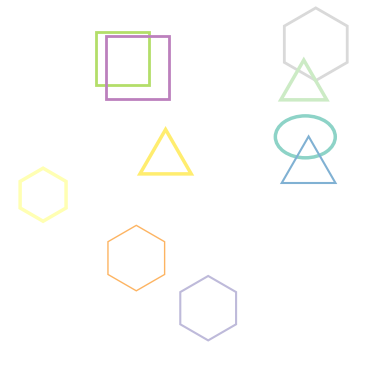[{"shape": "oval", "thickness": 2.5, "radius": 0.39, "center": [0.793, 0.645]}, {"shape": "hexagon", "thickness": 2.5, "radius": 0.34, "center": [0.112, 0.494]}, {"shape": "hexagon", "thickness": 1.5, "radius": 0.42, "center": [0.541, 0.2]}, {"shape": "triangle", "thickness": 1.5, "radius": 0.4, "center": [0.802, 0.565]}, {"shape": "hexagon", "thickness": 1, "radius": 0.42, "center": [0.354, 0.33]}, {"shape": "square", "thickness": 2, "radius": 0.34, "center": [0.318, 0.848]}, {"shape": "hexagon", "thickness": 2, "radius": 0.47, "center": [0.82, 0.885]}, {"shape": "square", "thickness": 2, "radius": 0.41, "center": [0.356, 0.825]}, {"shape": "triangle", "thickness": 2.5, "radius": 0.34, "center": [0.789, 0.775]}, {"shape": "triangle", "thickness": 2.5, "radius": 0.38, "center": [0.43, 0.587]}]